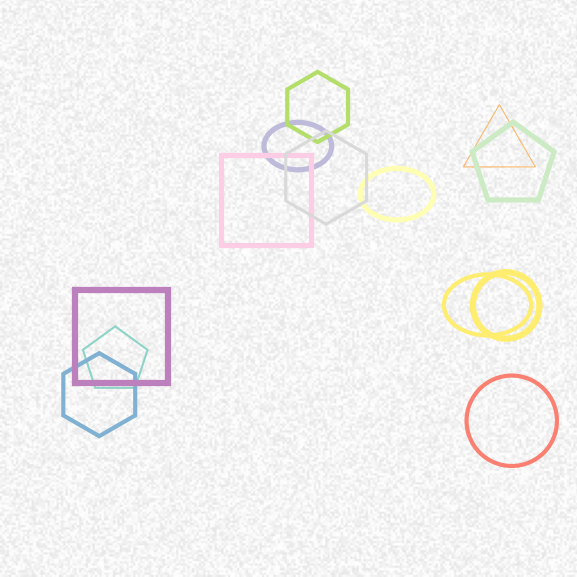[{"shape": "pentagon", "thickness": 1, "radius": 0.29, "center": [0.2, 0.375]}, {"shape": "oval", "thickness": 2.5, "radius": 0.32, "center": [0.688, 0.663]}, {"shape": "oval", "thickness": 2.5, "radius": 0.29, "center": [0.516, 0.746]}, {"shape": "circle", "thickness": 2, "radius": 0.39, "center": [0.886, 0.271]}, {"shape": "hexagon", "thickness": 2, "radius": 0.36, "center": [0.172, 0.316]}, {"shape": "triangle", "thickness": 0.5, "radius": 0.36, "center": [0.865, 0.746]}, {"shape": "hexagon", "thickness": 2, "radius": 0.3, "center": [0.55, 0.814]}, {"shape": "square", "thickness": 2.5, "radius": 0.39, "center": [0.46, 0.653]}, {"shape": "hexagon", "thickness": 1.5, "radius": 0.4, "center": [0.565, 0.692]}, {"shape": "square", "thickness": 3, "radius": 0.4, "center": [0.21, 0.417]}, {"shape": "pentagon", "thickness": 2.5, "radius": 0.37, "center": [0.889, 0.713]}, {"shape": "circle", "thickness": 3, "radius": 0.29, "center": [0.876, 0.47]}, {"shape": "oval", "thickness": 2, "radius": 0.38, "center": [0.844, 0.471]}]